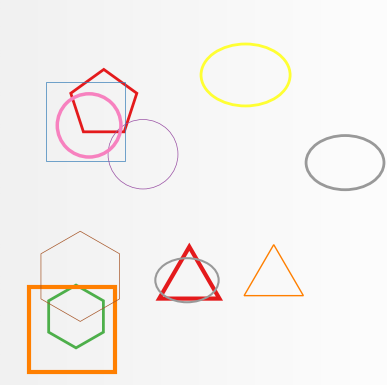[{"shape": "triangle", "thickness": 3, "radius": 0.45, "center": [0.489, 0.269]}, {"shape": "pentagon", "thickness": 2, "radius": 0.45, "center": [0.268, 0.73]}, {"shape": "square", "thickness": 0.5, "radius": 0.51, "center": [0.221, 0.685]}, {"shape": "hexagon", "thickness": 2, "radius": 0.41, "center": [0.196, 0.178]}, {"shape": "circle", "thickness": 0.5, "radius": 0.45, "center": [0.369, 0.599]}, {"shape": "triangle", "thickness": 1, "radius": 0.44, "center": [0.706, 0.276]}, {"shape": "square", "thickness": 3, "radius": 0.55, "center": [0.187, 0.144]}, {"shape": "oval", "thickness": 2, "radius": 0.57, "center": [0.634, 0.805]}, {"shape": "hexagon", "thickness": 0.5, "radius": 0.59, "center": [0.207, 0.282]}, {"shape": "circle", "thickness": 2.5, "radius": 0.41, "center": [0.23, 0.674]}, {"shape": "oval", "thickness": 1.5, "radius": 0.41, "center": [0.483, 0.272]}, {"shape": "oval", "thickness": 2, "radius": 0.5, "center": [0.89, 0.578]}]